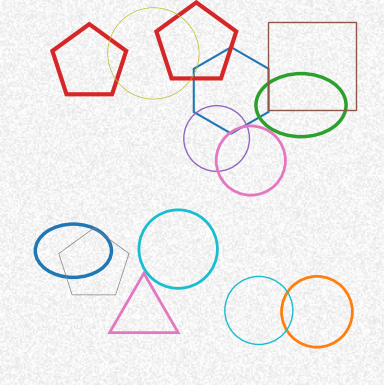[{"shape": "hexagon", "thickness": 1.5, "radius": 0.56, "center": [0.6, 0.765]}, {"shape": "oval", "thickness": 2.5, "radius": 0.49, "center": [0.191, 0.349]}, {"shape": "circle", "thickness": 2, "radius": 0.46, "center": [0.823, 0.19]}, {"shape": "oval", "thickness": 2.5, "radius": 0.59, "center": [0.782, 0.727]}, {"shape": "pentagon", "thickness": 3, "radius": 0.5, "center": [0.232, 0.837]}, {"shape": "pentagon", "thickness": 3, "radius": 0.55, "center": [0.51, 0.885]}, {"shape": "circle", "thickness": 1, "radius": 0.43, "center": [0.563, 0.64]}, {"shape": "square", "thickness": 1, "radius": 0.57, "center": [0.81, 0.828]}, {"shape": "circle", "thickness": 2, "radius": 0.45, "center": [0.651, 0.583]}, {"shape": "triangle", "thickness": 2, "radius": 0.51, "center": [0.374, 0.187]}, {"shape": "pentagon", "thickness": 0.5, "radius": 0.48, "center": [0.244, 0.312]}, {"shape": "circle", "thickness": 0.5, "radius": 0.59, "center": [0.398, 0.861]}, {"shape": "circle", "thickness": 2, "radius": 0.51, "center": [0.463, 0.353]}, {"shape": "circle", "thickness": 1, "radius": 0.44, "center": [0.672, 0.194]}]